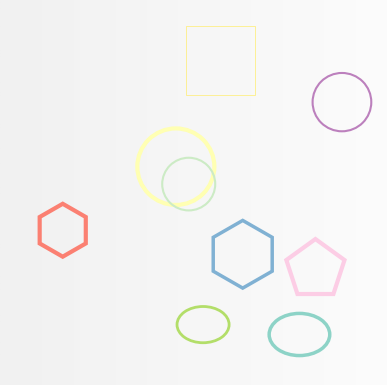[{"shape": "oval", "thickness": 2.5, "radius": 0.39, "center": [0.773, 0.131]}, {"shape": "circle", "thickness": 3, "radius": 0.5, "center": [0.454, 0.567]}, {"shape": "hexagon", "thickness": 3, "radius": 0.34, "center": [0.162, 0.402]}, {"shape": "hexagon", "thickness": 2.5, "radius": 0.44, "center": [0.626, 0.34]}, {"shape": "oval", "thickness": 2, "radius": 0.34, "center": [0.524, 0.157]}, {"shape": "pentagon", "thickness": 3, "radius": 0.39, "center": [0.814, 0.3]}, {"shape": "circle", "thickness": 1.5, "radius": 0.38, "center": [0.882, 0.735]}, {"shape": "circle", "thickness": 1.5, "radius": 0.34, "center": [0.487, 0.522]}, {"shape": "square", "thickness": 0.5, "radius": 0.45, "center": [0.57, 0.843]}]